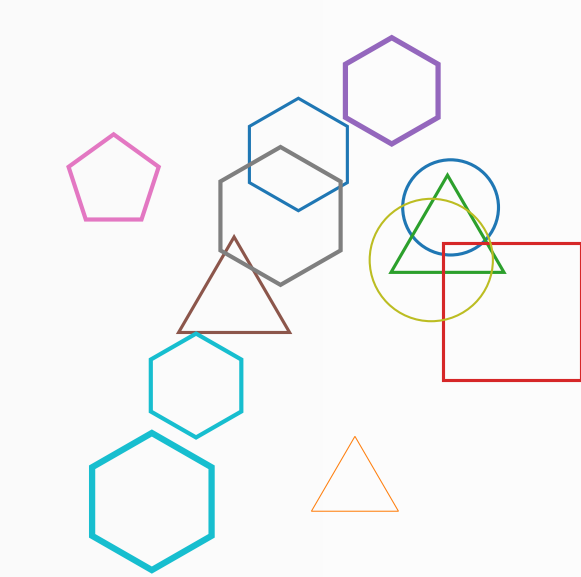[{"shape": "hexagon", "thickness": 1.5, "radius": 0.49, "center": [0.513, 0.732]}, {"shape": "circle", "thickness": 1.5, "radius": 0.41, "center": [0.775, 0.64]}, {"shape": "triangle", "thickness": 0.5, "radius": 0.43, "center": [0.611, 0.157]}, {"shape": "triangle", "thickness": 1.5, "radius": 0.56, "center": [0.77, 0.584]}, {"shape": "square", "thickness": 1.5, "radius": 0.59, "center": [0.881, 0.46]}, {"shape": "hexagon", "thickness": 2.5, "radius": 0.46, "center": [0.674, 0.842]}, {"shape": "triangle", "thickness": 1.5, "radius": 0.55, "center": [0.403, 0.479]}, {"shape": "pentagon", "thickness": 2, "radius": 0.41, "center": [0.195, 0.685]}, {"shape": "hexagon", "thickness": 2, "radius": 0.6, "center": [0.483, 0.625]}, {"shape": "circle", "thickness": 1, "radius": 0.53, "center": [0.742, 0.549]}, {"shape": "hexagon", "thickness": 3, "radius": 0.59, "center": [0.261, 0.131]}, {"shape": "hexagon", "thickness": 2, "radius": 0.45, "center": [0.337, 0.332]}]